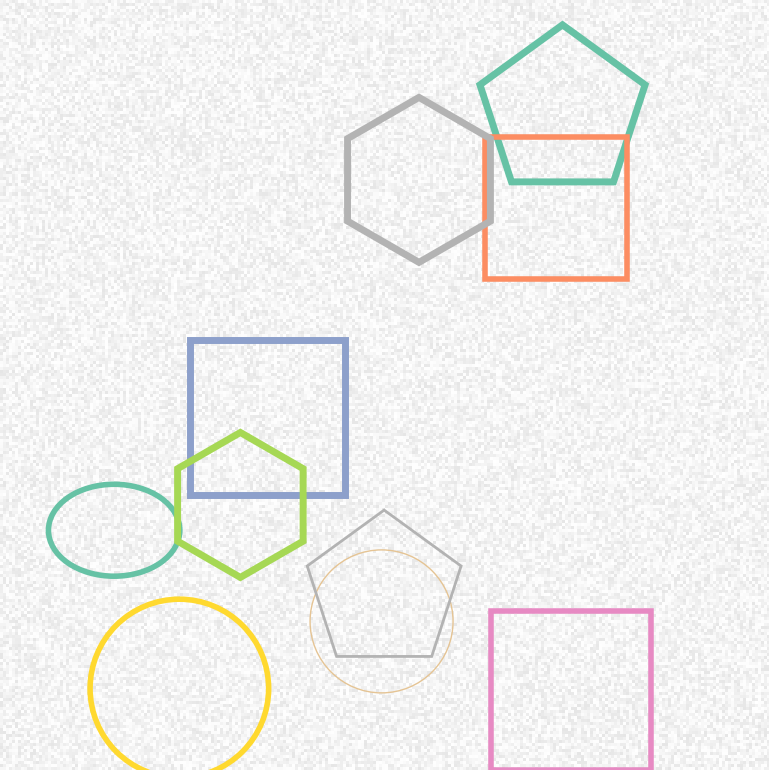[{"shape": "oval", "thickness": 2, "radius": 0.43, "center": [0.148, 0.311]}, {"shape": "pentagon", "thickness": 2.5, "radius": 0.56, "center": [0.731, 0.855]}, {"shape": "square", "thickness": 2, "radius": 0.46, "center": [0.722, 0.73]}, {"shape": "square", "thickness": 2.5, "radius": 0.5, "center": [0.347, 0.458]}, {"shape": "square", "thickness": 2, "radius": 0.52, "center": [0.741, 0.103]}, {"shape": "hexagon", "thickness": 2.5, "radius": 0.47, "center": [0.312, 0.344]}, {"shape": "circle", "thickness": 2, "radius": 0.58, "center": [0.233, 0.106]}, {"shape": "circle", "thickness": 0.5, "radius": 0.46, "center": [0.496, 0.193]}, {"shape": "hexagon", "thickness": 2.5, "radius": 0.54, "center": [0.544, 0.766]}, {"shape": "pentagon", "thickness": 1, "radius": 0.53, "center": [0.499, 0.232]}]